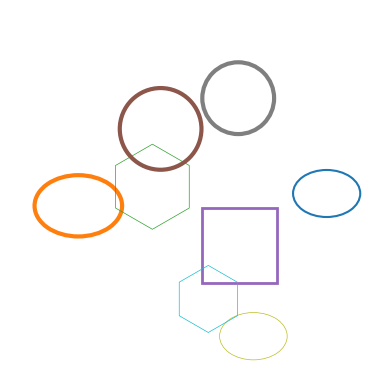[{"shape": "oval", "thickness": 1.5, "radius": 0.44, "center": [0.848, 0.497]}, {"shape": "oval", "thickness": 3, "radius": 0.57, "center": [0.203, 0.465]}, {"shape": "hexagon", "thickness": 0.5, "radius": 0.55, "center": [0.396, 0.515]}, {"shape": "square", "thickness": 2, "radius": 0.48, "center": [0.622, 0.362]}, {"shape": "circle", "thickness": 3, "radius": 0.53, "center": [0.417, 0.665]}, {"shape": "circle", "thickness": 3, "radius": 0.47, "center": [0.619, 0.745]}, {"shape": "oval", "thickness": 0.5, "radius": 0.44, "center": [0.658, 0.127]}, {"shape": "hexagon", "thickness": 0.5, "radius": 0.44, "center": [0.541, 0.223]}]